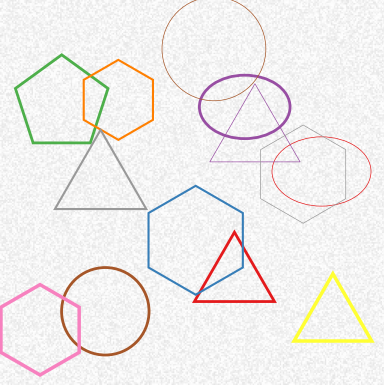[{"shape": "triangle", "thickness": 2, "radius": 0.6, "center": [0.609, 0.277]}, {"shape": "oval", "thickness": 0.5, "radius": 0.64, "center": [0.835, 0.555]}, {"shape": "hexagon", "thickness": 1.5, "radius": 0.71, "center": [0.508, 0.376]}, {"shape": "pentagon", "thickness": 2, "radius": 0.63, "center": [0.16, 0.731]}, {"shape": "triangle", "thickness": 0.5, "radius": 0.68, "center": [0.662, 0.647]}, {"shape": "oval", "thickness": 2, "radius": 0.59, "center": [0.636, 0.722]}, {"shape": "hexagon", "thickness": 1.5, "radius": 0.52, "center": [0.307, 0.741]}, {"shape": "triangle", "thickness": 2.5, "radius": 0.58, "center": [0.865, 0.172]}, {"shape": "circle", "thickness": 2, "radius": 0.57, "center": [0.274, 0.191]}, {"shape": "circle", "thickness": 0.5, "radius": 0.67, "center": [0.556, 0.873]}, {"shape": "hexagon", "thickness": 2.5, "radius": 0.59, "center": [0.104, 0.143]}, {"shape": "triangle", "thickness": 1.5, "radius": 0.69, "center": [0.261, 0.526]}, {"shape": "hexagon", "thickness": 0.5, "radius": 0.64, "center": [0.787, 0.548]}]